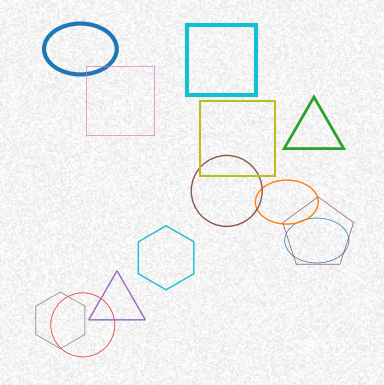[{"shape": "oval", "thickness": 3, "radius": 0.47, "center": [0.209, 0.873]}, {"shape": "oval", "thickness": 0.5, "radius": 0.42, "center": [0.823, 0.375]}, {"shape": "oval", "thickness": 1, "radius": 0.41, "center": [0.745, 0.475]}, {"shape": "triangle", "thickness": 2, "radius": 0.45, "center": [0.815, 0.659]}, {"shape": "circle", "thickness": 0.5, "radius": 0.42, "center": [0.215, 0.156]}, {"shape": "triangle", "thickness": 1, "radius": 0.43, "center": [0.304, 0.212]}, {"shape": "circle", "thickness": 1, "radius": 0.46, "center": [0.589, 0.504]}, {"shape": "pentagon", "thickness": 0.5, "radius": 0.48, "center": [0.826, 0.392]}, {"shape": "square", "thickness": 0.5, "radius": 0.45, "center": [0.312, 0.739]}, {"shape": "hexagon", "thickness": 0.5, "radius": 0.37, "center": [0.157, 0.168]}, {"shape": "square", "thickness": 1.5, "radius": 0.48, "center": [0.617, 0.64]}, {"shape": "hexagon", "thickness": 1, "radius": 0.42, "center": [0.431, 0.33]}, {"shape": "square", "thickness": 3, "radius": 0.45, "center": [0.575, 0.845]}]